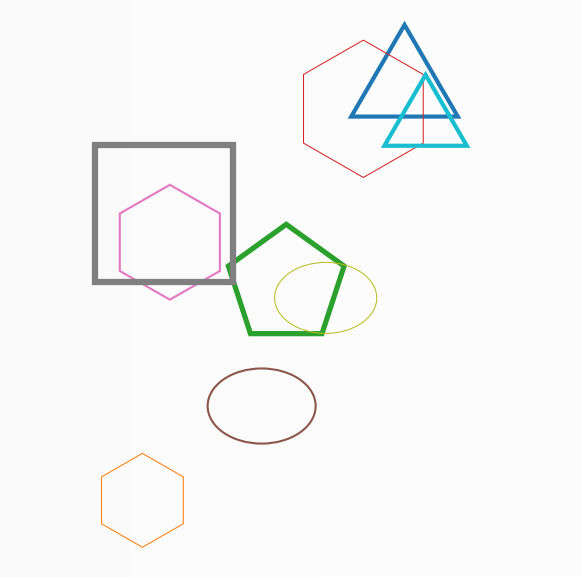[{"shape": "triangle", "thickness": 2, "radius": 0.53, "center": [0.696, 0.85]}, {"shape": "hexagon", "thickness": 0.5, "radius": 0.41, "center": [0.245, 0.133]}, {"shape": "pentagon", "thickness": 2.5, "radius": 0.52, "center": [0.492, 0.506]}, {"shape": "hexagon", "thickness": 0.5, "radius": 0.59, "center": [0.625, 0.811]}, {"shape": "oval", "thickness": 1, "radius": 0.46, "center": [0.45, 0.296]}, {"shape": "hexagon", "thickness": 1, "radius": 0.5, "center": [0.292, 0.58]}, {"shape": "square", "thickness": 3, "radius": 0.59, "center": [0.282, 0.629]}, {"shape": "oval", "thickness": 0.5, "radius": 0.44, "center": [0.56, 0.483]}, {"shape": "triangle", "thickness": 2, "radius": 0.41, "center": [0.732, 0.788]}]